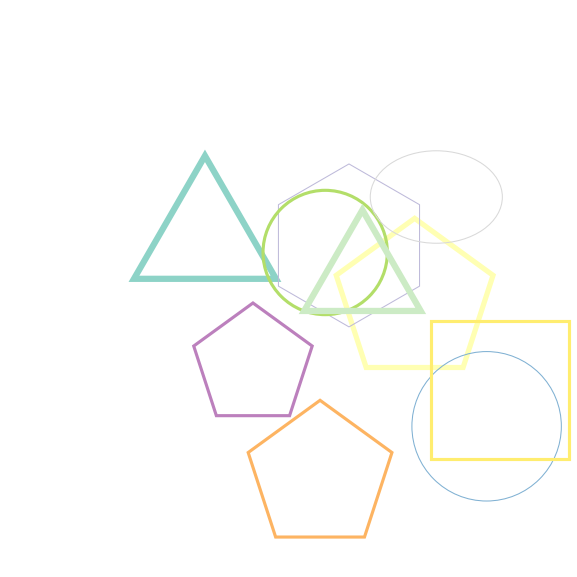[{"shape": "triangle", "thickness": 3, "radius": 0.71, "center": [0.355, 0.587]}, {"shape": "pentagon", "thickness": 2.5, "radius": 0.71, "center": [0.718, 0.478]}, {"shape": "hexagon", "thickness": 0.5, "radius": 0.71, "center": [0.604, 0.574]}, {"shape": "circle", "thickness": 0.5, "radius": 0.65, "center": [0.843, 0.261]}, {"shape": "pentagon", "thickness": 1.5, "radius": 0.65, "center": [0.554, 0.175]}, {"shape": "circle", "thickness": 1.5, "radius": 0.54, "center": [0.563, 0.562]}, {"shape": "oval", "thickness": 0.5, "radius": 0.57, "center": [0.756, 0.658]}, {"shape": "pentagon", "thickness": 1.5, "radius": 0.54, "center": [0.438, 0.367]}, {"shape": "triangle", "thickness": 3, "radius": 0.58, "center": [0.628, 0.519]}, {"shape": "square", "thickness": 1.5, "radius": 0.6, "center": [0.865, 0.324]}]